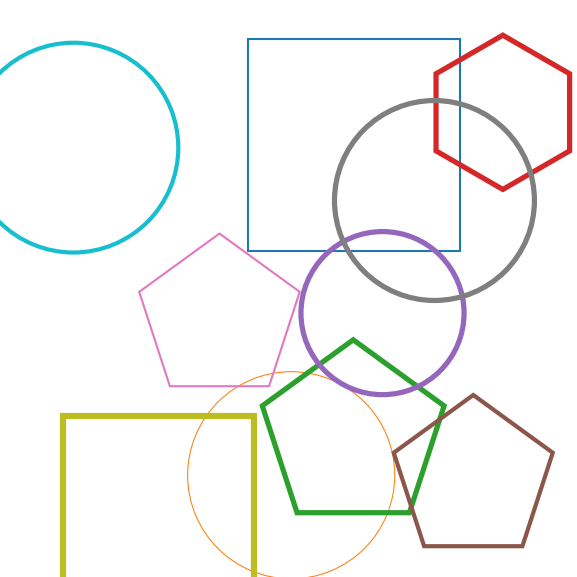[{"shape": "square", "thickness": 1, "radius": 0.92, "center": [0.613, 0.747]}, {"shape": "circle", "thickness": 0.5, "radius": 0.9, "center": [0.504, 0.176]}, {"shape": "pentagon", "thickness": 2.5, "radius": 0.83, "center": [0.612, 0.245]}, {"shape": "hexagon", "thickness": 2.5, "radius": 0.67, "center": [0.871, 0.805]}, {"shape": "circle", "thickness": 2.5, "radius": 0.71, "center": [0.662, 0.457]}, {"shape": "pentagon", "thickness": 2, "radius": 0.72, "center": [0.82, 0.17]}, {"shape": "pentagon", "thickness": 1, "radius": 0.73, "center": [0.38, 0.449]}, {"shape": "circle", "thickness": 2.5, "radius": 0.87, "center": [0.752, 0.652]}, {"shape": "square", "thickness": 3, "radius": 0.82, "center": [0.274, 0.114]}, {"shape": "circle", "thickness": 2, "radius": 0.91, "center": [0.127, 0.744]}]